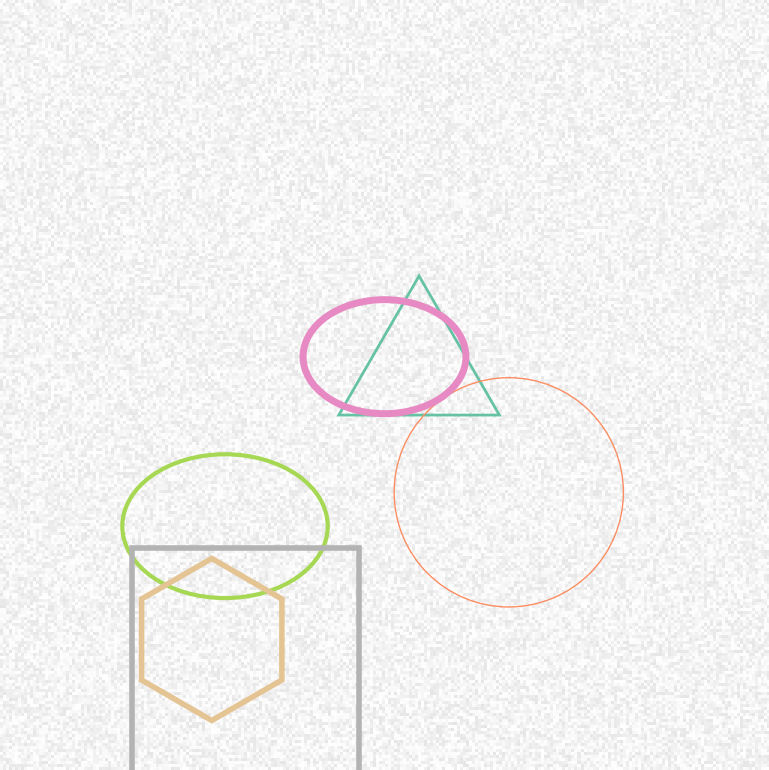[{"shape": "triangle", "thickness": 1, "radius": 0.6, "center": [0.544, 0.521]}, {"shape": "circle", "thickness": 0.5, "radius": 0.74, "center": [0.661, 0.361]}, {"shape": "oval", "thickness": 2.5, "radius": 0.53, "center": [0.499, 0.537]}, {"shape": "oval", "thickness": 1.5, "radius": 0.67, "center": [0.292, 0.317]}, {"shape": "hexagon", "thickness": 2, "radius": 0.53, "center": [0.275, 0.169]}, {"shape": "square", "thickness": 2, "radius": 0.74, "center": [0.319, 0.141]}]